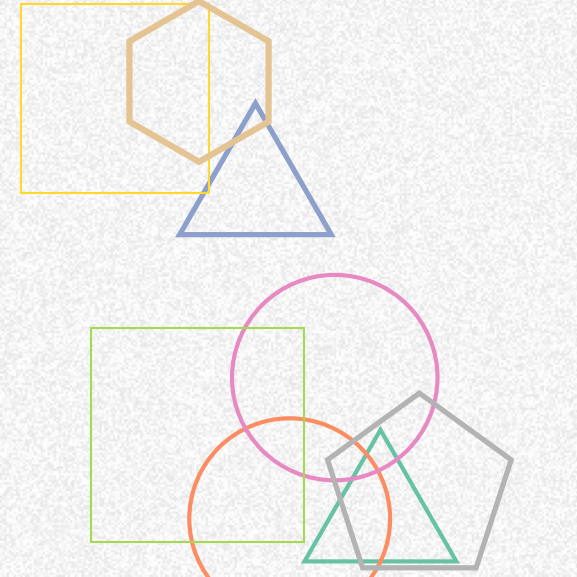[{"shape": "triangle", "thickness": 2, "radius": 0.76, "center": [0.659, 0.103]}, {"shape": "circle", "thickness": 2, "radius": 0.87, "center": [0.502, 0.101]}, {"shape": "triangle", "thickness": 2.5, "radius": 0.76, "center": [0.442, 0.669]}, {"shape": "circle", "thickness": 2, "radius": 0.89, "center": [0.58, 0.345]}, {"shape": "square", "thickness": 1, "radius": 0.92, "center": [0.342, 0.246]}, {"shape": "square", "thickness": 1, "radius": 0.82, "center": [0.199, 0.829]}, {"shape": "hexagon", "thickness": 3, "radius": 0.7, "center": [0.345, 0.858]}, {"shape": "pentagon", "thickness": 2.5, "radius": 0.84, "center": [0.726, 0.151]}]